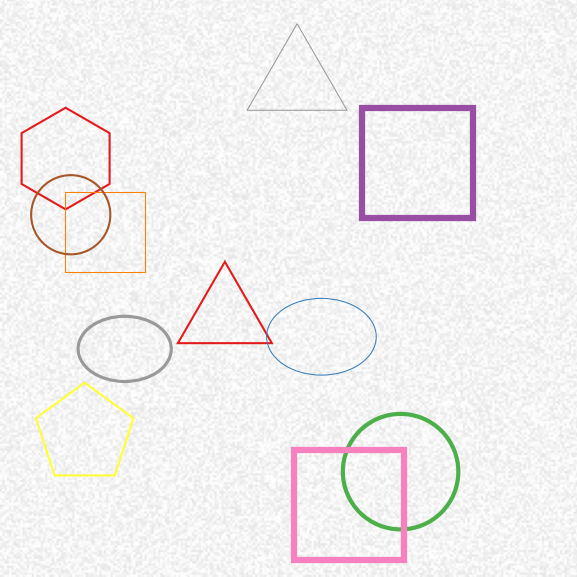[{"shape": "hexagon", "thickness": 1, "radius": 0.44, "center": [0.114, 0.725]}, {"shape": "triangle", "thickness": 1, "radius": 0.47, "center": [0.389, 0.452]}, {"shape": "oval", "thickness": 0.5, "radius": 0.47, "center": [0.557, 0.416]}, {"shape": "circle", "thickness": 2, "radius": 0.5, "center": [0.694, 0.182]}, {"shape": "square", "thickness": 3, "radius": 0.48, "center": [0.723, 0.717]}, {"shape": "square", "thickness": 0.5, "radius": 0.35, "center": [0.182, 0.598]}, {"shape": "pentagon", "thickness": 1, "radius": 0.44, "center": [0.147, 0.248]}, {"shape": "circle", "thickness": 1, "radius": 0.34, "center": [0.123, 0.627]}, {"shape": "square", "thickness": 3, "radius": 0.48, "center": [0.605, 0.125]}, {"shape": "triangle", "thickness": 0.5, "radius": 0.5, "center": [0.514, 0.858]}, {"shape": "oval", "thickness": 1.5, "radius": 0.4, "center": [0.216, 0.395]}]